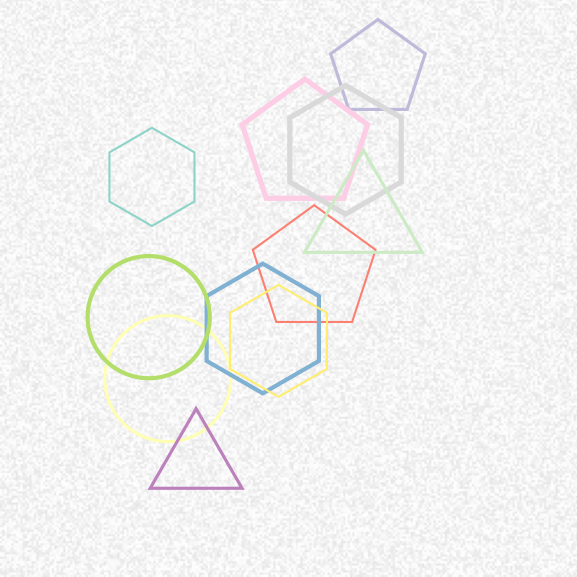[{"shape": "hexagon", "thickness": 1, "radius": 0.43, "center": [0.263, 0.693]}, {"shape": "circle", "thickness": 1.5, "radius": 0.55, "center": [0.29, 0.344]}, {"shape": "pentagon", "thickness": 1.5, "radius": 0.43, "center": [0.654, 0.879]}, {"shape": "pentagon", "thickness": 1, "radius": 0.56, "center": [0.544, 0.532]}, {"shape": "hexagon", "thickness": 2, "radius": 0.56, "center": [0.455, 0.43]}, {"shape": "circle", "thickness": 2, "radius": 0.53, "center": [0.257, 0.45]}, {"shape": "pentagon", "thickness": 2.5, "radius": 0.57, "center": [0.528, 0.748]}, {"shape": "hexagon", "thickness": 2.5, "radius": 0.56, "center": [0.598, 0.74]}, {"shape": "triangle", "thickness": 1.5, "radius": 0.46, "center": [0.34, 0.2]}, {"shape": "triangle", "thickness": 1.5, "radius": 0.59, "center": [0.629, 0.621]}, {"shape": "hexagon", "thickness": 1, "radius": 0.48, "center": [0.482, 0.409]}]